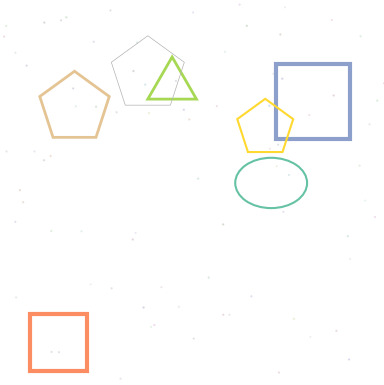[{"shape": "oval", "thickness": 1.5, "radius": 0.47, "center": [0.704, 0.525]}, {"shape": "square", "thickness": 3, "radius": 0.37, "center": [0.153, 0.11]}, {"shape": "square", "thickness": 3, "radius": 0.48, "center": [0.812, 0.736]}, {"shape": "triangle", "thickness": 2, "radius": 0.36, "center": [0.447, 0.779]}, {"shape": "pentagon", "thickness": 1.5, "radius": 0.38, "center": [0.689, 0.667]}, {"shape": "pentagon", "thickness": 2, "radius": 0.47, "center": [0.194, 0.72]}, {"shape": "pentagon", "thickness": 0.5, "radius": 0.5, "center": [0.384, 0.807]}]